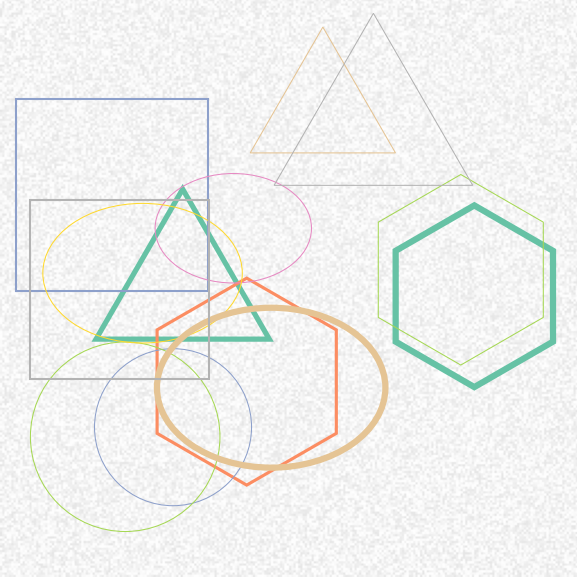[{"shape": "triangle", "thickness": 2.5, "radius": 0.87, "center": [0.316, 0.498]}, {"shape": "hexagon", "thickness": 3, "radius": 0.79, "center": [0.821, 0.486]}, {"shape": "hexagon", "thickness": 1.5, "radius": 0.9, "center": [0.427, 0.338]}, {"shape": "square", "thickness": 1, "radius": 0.83, "center": [0.194, 0.661]}, {"shape": "circle", "thickness": 0.5, "radius": 0.68, "center": [0.3, 0.259]}, {"shape": "oval", "thickness": 0.5, "radius": 0.68, "center": [0.404, 0.604]}, {"shape": "hexagon", "thickness": 0.5, "radius": 0.82, "center": [0.798, 0.532]}, {"shape": "circle", "thickness": 0.5, "radius": 0.82, "center": [0.217, 0.243]}, {"shape": "oval", "thickness": 0.5, "radius": 0.86, "center": [0.247, 0.526]}, {"shape": "oval", "thickness": 3, "radius": 0.99, "center": [0.47, 0.328]}, {"shape": "triangle", "thickness": 0.5, "radius": 0.73, "center": [0.559, 0.807]}, {"shape": "square", "thickness": 1, "radius": 0.78, "center": [0.207, 0.497]}, {"shape": "triangle", "thickness": 0.5, "radius": 0.99, "center": [0.647, 0.778]}]